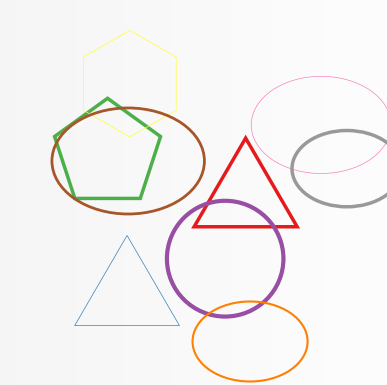[{"shape": "triangle", "thickness": 2.5, "radius": 0.77, "center": [0.634, 0.488]}, {"shape": "triangle", "thickness": 0.5, "radius": 0.78, "center": [0.328, 0.232]}, {"shape": "pentagon", "thickness": 2.5, "radius": 0.72, "center": [0.278, 0.601]}, {"shape": "circle", "thickness": 3, "radius": 0.75, "center": [0.581, 0.328]}, {"shape": "oval", "thickness": 1.5, "radius": 0.74, "center": [0.645, 0.113]}, {"shape": "hexagon", "thickness": 0.5, "radius": 0.69, "center": [0.335, 0.783]}, {"shape": "oval", "thickness": 2, "radius": 0.98, "center": [0.331, 0.582]}, {"shape": "oval", "thickness": 0.5, "radius": 0.9, "center": [0.829, 0.676]}, {"shape": "oval", "thickness": 2.5, "radius": 0.71, "center": [0.895, 0.562]}]